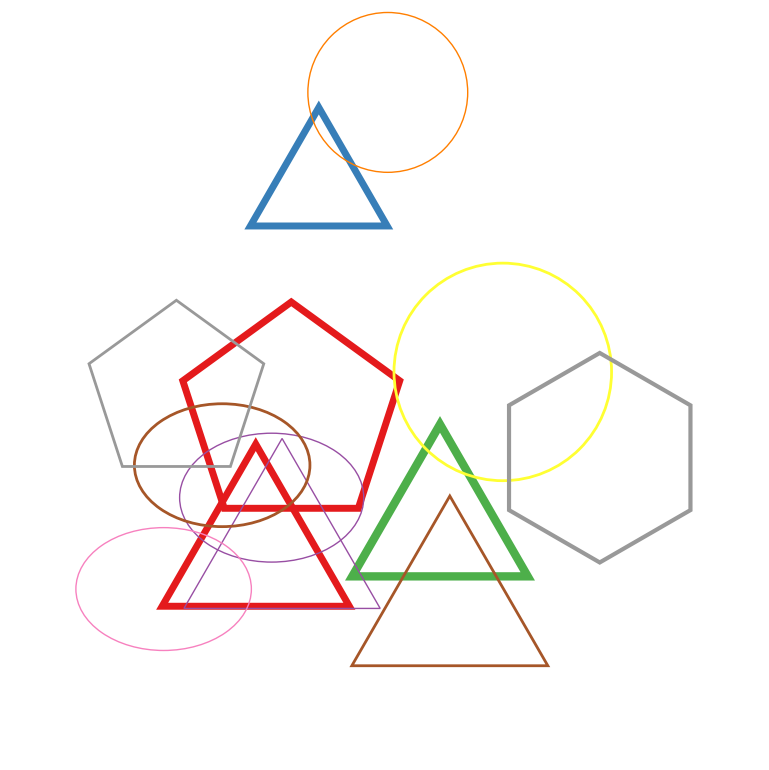[{"shape": "pentagon", "thickness": 2.5, "radius": 0.74, "center": [0.378, 0.46]}, {"shape": "triangle", "thickness": 2.5, "radius": 0.7, "center": [0.332, 0.283]}, {"shape": "triangle", "thickness": 2.5, "radius": 0.51, "center": [0.414, 0.758]}, {"shape": "triangle", "thickness": 3, "radius": 0.66, "center": [0.571, 0.317]}, {"shape": "oval", "thickness": 0.5, "radius": 0.6, "center": [0.353, 0.354]}, {"shape": "triangle", "thickness": 0.5, "radius": 0.74, "center": [0.366, 0.283]}, {"shape": "circle", "thickness": 0.5, "radius": 0.52, "center": [0.504, 0.88]}, {"shape": "circle", "thickness": 1, "radius": 0.71, "center": [0.653, 0.517]}, {"shape": "oval", "thickness": 1, "radius": 0.57, "center": [0.289, 0.396]}, {"shape": "triangle", "thickness": 1, "radius": 0.73, "center": [0.584, 0.209]}, {"shape": "oval", "thickness": 0.5, "radius": 0.57, "center": [0.213, 0.235]}, {"shape": "pentagon", "thickness": 1, "radius": 0.6, "center": [0.229, 0.491]}, {"shape": "hexagon", "thickness": 1.5, "radius": 0.68, "center": [0.779, 0.406]}]